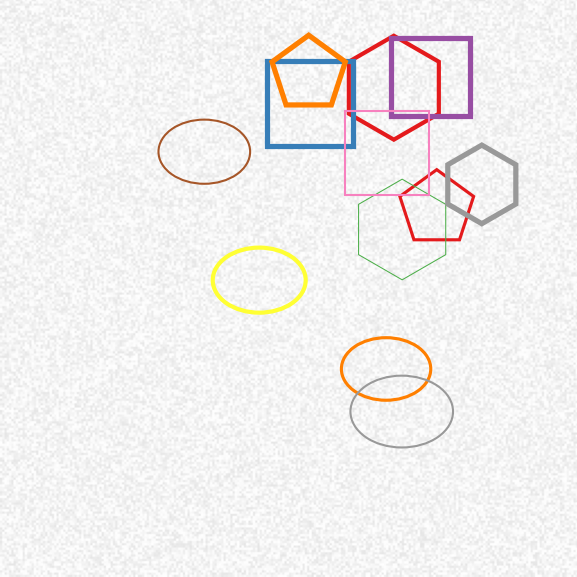[{"shape": "pentagon", "thickness": 1.5, "radius": 0.34, "center": [0.756, 0.638]}, {"shape": "hexagon", "thickness": 2, "radius": 0.45, "center": [0.682, 0.847]}, {"shape": "square", "thickness": 2.5, "radius": 0.37, "center": [0.537, 0.819]}, {"shape": "hexagon", "thickness": 0.5, "radius": 0.44, "center": [0.696, 0.602]}, {"shape": "square", "thickness": 2.5, "radius": 0.34, "center": [0.745, 0.866]}, {"shape": "pentagon", "thickness": 2.5, "radius": 0.33, "center": [0.535, 0.871]}, {"shape": "oval", "thickness": 1.5, "radius": 0.39, "center": [0.669, 0.36]}, {"shape": "oval", "thickness": 2, "radius": 0.4, "center": [0.449, 0.514]}, {"shape": "oval", "thickness": 1, "radius": 0.4, "center": [0.354, 0.736]}, {"shape": "square", "thickness": 1, "radius": 0.36, "center": [0.67, 0.734]}, {"shape": "hexagon", "thickness": 2.5, "radius": 0.34, "center": [0.834, 0.68]}, {"shape": "oval", "thickness": 1, "radius": 0.44, "center": [0.696, 0.286]}]